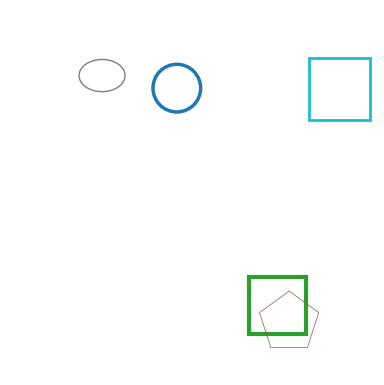[{"shape": "circle", "thickness": 2.5, "radius": 0.31, "center": [0.459, 0.771]}, {"shape": "square", "thickness": 3, "radius": 0.37, "center": [0.72, 0.206]}, {"shape": "pentagon", "thickness": 0.5, "radius": 0.4, "center": [0.751, 0.163]}, {"shape": "oval", "thickness": 1, "radius": 0.3, "center": [0.265, 0.804]}, {"shape": "square", "thickness": 2, "radius": 0.4, "center": [0.881, 0.769]}]